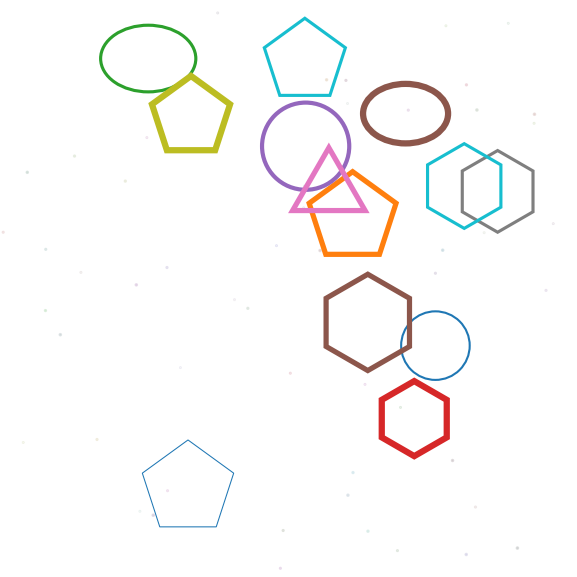[{"shape": "circle", "thickness": 1, "radius": 0.3, "center": [0.754, 0.401]}, {"shape": "pentagon", "thickness": 0.5, "radius": 0.42, "center": [0.326, 0.154]}, {"shape": "pentagon", "thickness": 2.5, "radius": 0.4, "center": [0.611, 0.623]}, {"shape": "oval", "thickness": 1.5, "radius": 0.41, "center": [0.257, 0.898]}, {"shape": "hexagon", "thickness": 3, "radius": 0.32, "center": [0.717, 0.274]}, {"shape": "circle", "thickness": 2, "radius": 0.38, "center": [0.529, 0.746]}, {"shape": "oval", "thickness": 3, "radius": 0.37, "center": [0.702, 0.802]}, {"shape": "hexagon", "thickness": 2.5, "radius": 0.42, "center": [0.637, 0.441]}, {"shape": "triangle", "thickness": 2.5, "radius": 0.36, "center": [0.569, 0.671]}, {"shape": "hexagon", "thickness": 1.5, "radius": 0.35, "center": [0.862, 0.668]}, {"shape": "pentagon", "thickness": 3, "radius": 0.36, "center": [0.331, 0.797]}, {"shape": "pentagon", "thickness": 1.5, "radius": 0.37, "center": [0.528, 0.894]}, {"shape": "hexagon", "thickness": 1.5, "radius": 0.37, "center": [0.804, 0.677]}]